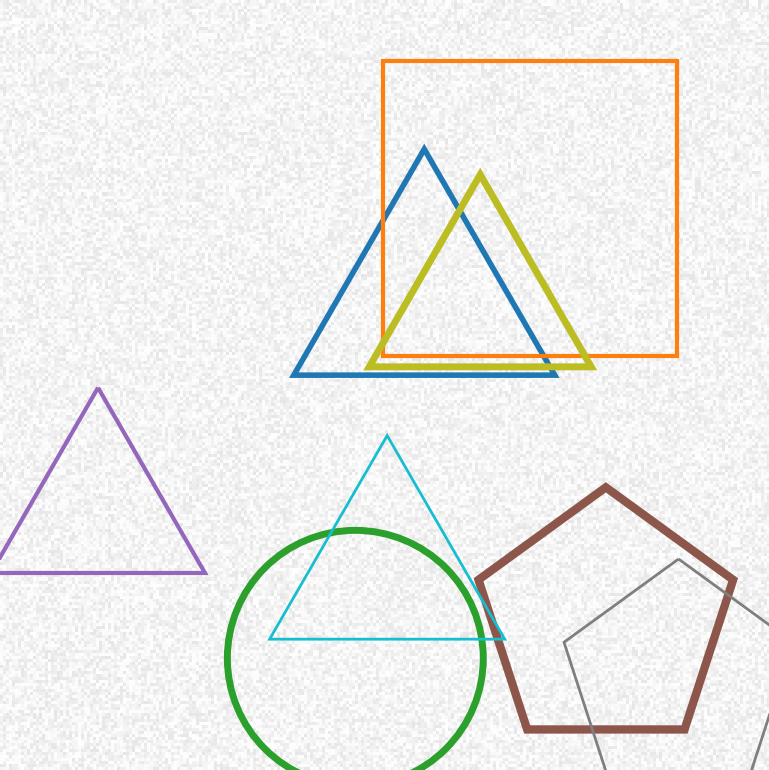[{"shape": "triangle", "thickness": 2, "radius": 0.98, "center": [0.551, 0.611]}, {"shape": "square", "thickness": 1.5, "radius": 0.96, "center": [0.688, 0.73]}, {"shape": "circle", "thickness": 2.5, "radius": 0.83, "center": [0.461, 0.145]}, {"shape": "triangle", "thickness": 1.5, "radius": 0.8, "center": [0.127, 0.336]}, {"shape": "pentagon", "thickness": 3, "radius": 0.87, "center": [0.787, 0.193]}, {"shape": "pentagon", "thickness": 1, "radius": 0.78, "center": [0.881, 0.118]}, {"shape": "triangle", "thickness": 2.5, "radius": 0.83, "center": [0.624, 0.607]}, {"shape": "triangle", "thickness": 1, "radius": 0.88, "center": [0.503, 0.258]}]